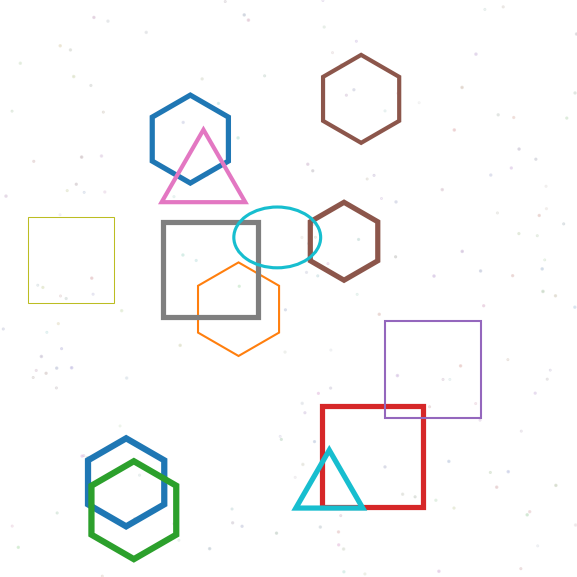[{"shape": "hexagon", "thickness": 3, "radius": 0.38, "center": [0.218, 0.164]}, {"shape": "hexagon", "thickness": 2.5, "radius": 0.38, "center": [0.33, 0.758]}, {"shape": "hexagon", "thickness": 1, "radius": 0.41, "center": [0.413, 0.464]}, {"shape": "hexagon", "thickness": 3, "radius": 0.42, "center": [0.232, 0.116]}, {"shape": "square", "thickness": 2.5, "radius": 0.44, "center": [0.646, 0.208]}, {"shape": "square", "thickness": 1, "radius": 0.42, "center": [0.75, 0.36]}, {"shape": "hexagon", "thickness": 2, "radius": 0.38, "center": [0.625, 0.828]}, {"shape": "hexagon", "thickness": 2.5, "radius": 0.34, "center": [0.596, 0.581]}, {"shape": "triangle", "thickness": 2, "radius": 0.42, "center": [0.352, 0.691]}, {"shape": "square", "thickness": 2.5, "radius": 0.41, "center": [0.364, 0.532]}, {"shape": "square", "thickness": 0.5, "radius": 0.37, "center": [0.123, 0.548]}, {"shape": "triangle", "thickness": 2.5, "radius": 0.33, "center": [0.57, 0.153]}, {"shape": "oval", "thickness": 1.5, "radius": 0.38, "center": [0.48, 0.588]}]